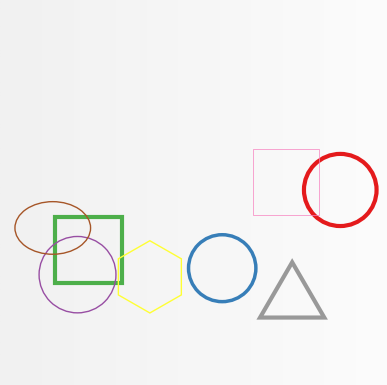[{"shape": "circle", "thickness": 3, "radius": 0.47, "center": [0.878, 0.507]}, {"shape": "circle", "thickness": 2.5, "radius": 0.43, "center": [0.573, 0.303]}, {"shape": "square", "thickness": 3, "radius": 0.43, "center": [0.228, 0.35]}, {"shape": "circle", "thickness": 1, "radius": 0.5, "center": [0.2, 0.287]}, {"shape": "hexagon", "thickness": 1, "radius": 0.47, "center": [0.387, 0.281]}, {"shape": "oval", "thickness": 1, "radius": 0.49, "center": [0.136, 0.408]}, {"shape": "square", "thickness": 0.5, "radius": 0.43, "center": [0.738, 0.528]}, {"shape": "triangle", "thickness": 3, "radius": 0.48, "center": [0.754, 0.223]}]